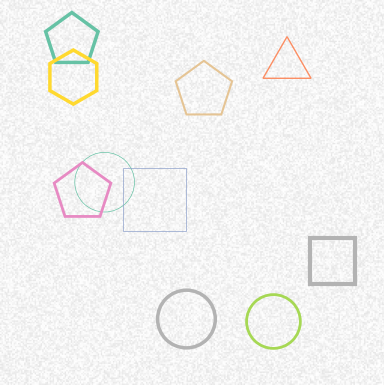[{"shape": "circle", "thickness": 0.5, "radius": 0.39, "center": [0.272, 0.527]}, {"shape": "pentagon", "thickness": 2.5, "radius": 0.36, "center": [0.187, 0.896]}, {"shape": "triangle", "thickness": 1, "radius": 0.36, "center": [0.746, 0.833]}, {"shape": "square", "thickness": 0.5, "radius": 0.41, "center": [0.401, 0.482]}, {"shape": "pentagon", "thickness": 2, "radius": 0.39, "center": [0.214, 0.5]}, {"shape": "circle", "thickness": 2, "radius": 0.35, "center": [0.71, 0.165]}, {"shape": "hexagon", "thickness": 2.5, "radius": 0.35, "center": [0.19, 0.8]}, {"shape": "pentagon", "thickness": 1.5, "radius": 0.39, "center": [0.53, 0.765]}, {"shape": "circle", "thickness": 2.5, "radius": 0.37, "center": [0.484, 0.171]}, {"shape": "square", "thickness": 3, "radius": 0.3, "center": [0.864, 0.321]}]